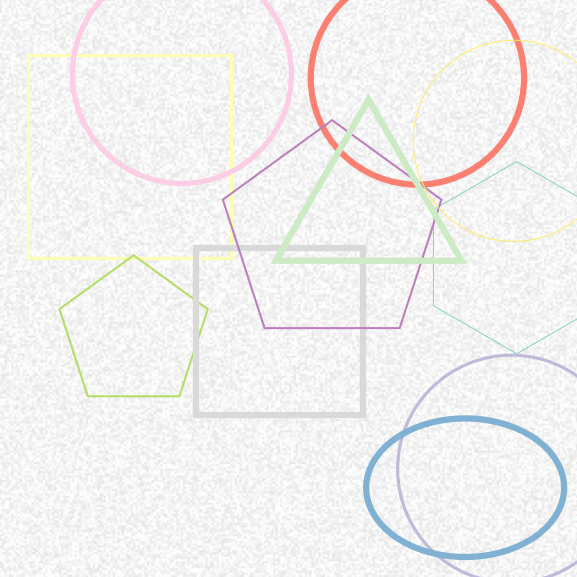[{"shape": "hexagon", "thickness": 0.5, "radius": 0.83, "center": [0.895, 0.553]}, {"shape": "square", "thickness": 1.5, "radius": 0.88, "center": [0.224, 0.728]}, {"shape": "circle", "thickness": 1.5, "radius": 0.99, "center": [0.886, 0.187]}, {"shape": "circle", "thickness": 3, "radius": 0.92, "center": [0.723, 0.864]}, {"shape": "oval", "thickness": 3, "radius": 0.86, "center": [0.805, 0.155]}, {"shape": "pentagon", "thickness": 1, "radius": 0.67, "center": [0.231, 0.422]}, {"shape": "circle", "thickness": 2.5, "radius": 0.95, "center": [0.315, 0.871]}, {"shape": "square", "thickness": 3, "radius": 0.72, "center": [0.484, 0.425]}, {"shape": "pentagon", "thickness": 1, "radius": 1.0, "center": [0.575, 0.592]}, {"shape": "triangle", "thickness": 3, "radius": 0.93, "center": [0.638, 0.641]}, {"shape": "circle", "thickness": 0.5, "radius": 0.87, "center": [0.89, 0.755]}]